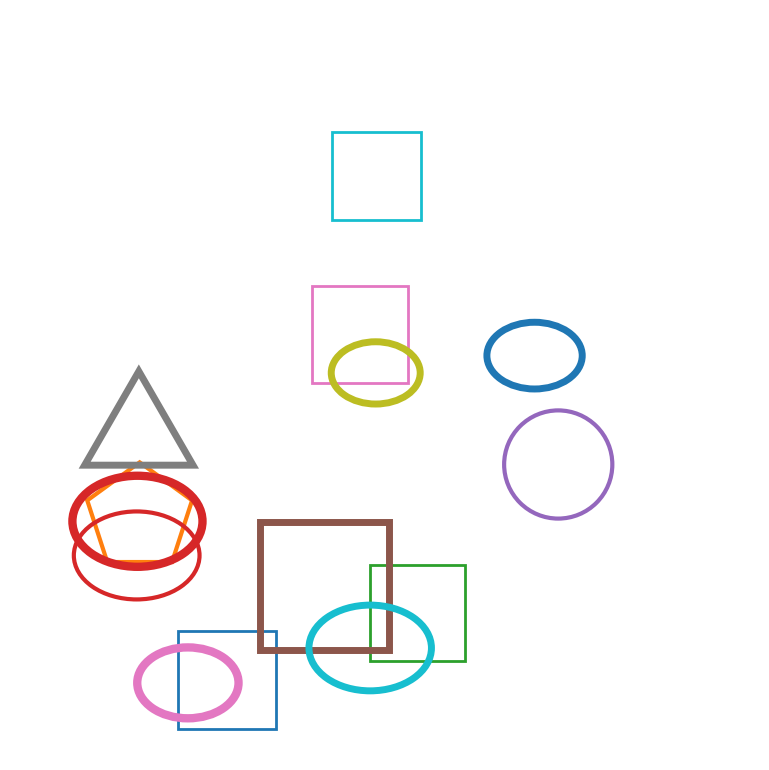[{"shape": "square", "thickness": 1, "radius": 0.32, "center": [0.295, 0.117]}, {"shape": "oval", "thickness": 2.5, "radius": 0.31, "center": [0.694, 0.538]}, {"shape": "pentagon", "thickness": 1.5, "radius": 0.36, "center": [0.181, 0.328]}, {"shape": "square", "thickness": 1, "radius": 0.31, "center": [0.542, 0.204]}, {"shape": "oval", "thickness": 3, "radius": 0.42, "center": [0.179, 0.323]}, {"shape": "oval", "thickness": 1.5, "radius": 0.41, "center": [0.178, 0.279]}, {"shape": "circle", "thickness": 1.5, "radius": 0.35, "center": [0.725, 0.397]}, {"shape": "square", "thickness": 2.5, "radius": 0.42, "center": [0.421, 0.239]}, {"shape": "square", "thickness": 1, "radius": 0.31, "center": [0.467, 0.566]}, {"shape": "oval", "thickness": 3, "radius": 0.33, "center": [0.244, 0.113]}, {"shape": "triangle", "thickness": 2.5, "radius": 0.41, "center": [0.18, 0.436]}, {"shape": "oval", "thickness": 2.5, "radius": 0.29, "center": [0.488, 0.516]}, {"shape": "oval", "thickness": 2.5, "radius": 0.4, "center": [0.481, 0.158]}, {"shape": "square", "thickness": 1, "radius": 0.29, "center": [0.489, 0.771]}]